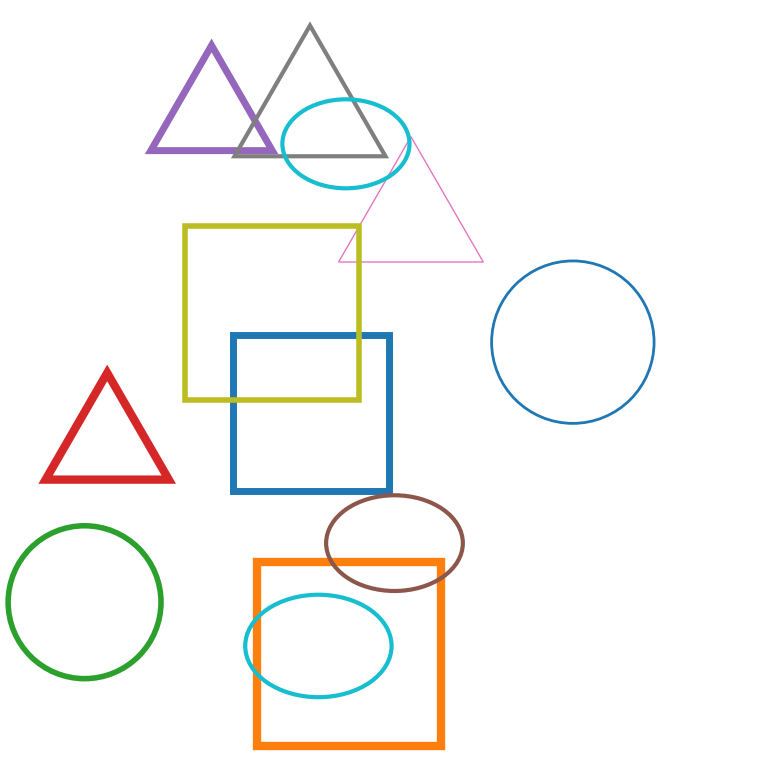[{"shape": "square", "thickness": 2.5, "radius": 0.51, "center": [0.404, 0.463]}, {"shape": "circle", "thickness": 1, "radius": 0.53, "center": [0.744, 0.556]}, {"shape": "square", "thickness": 3, "radius": 0.6, "center": [0.453, 0.151]}, {"shape": "circle", "thickness": 2, "radius": 0.5, "center": [0.11, 0.218]}, {"shape": "triangle", "thickness": 3, "radius": 0.46, "center": [0.139, 0.423]}, {"shape": "triangle", "thickness": 2.5, "radius": 0.46, "center": [0.275, 0.85]}, {"shape": "oval", "thickness": 1.5, "radius": 0.44, "center": [0.512, 0.295]}, {"shape": "triangle", "thickness": 0.5, "radius": 0.54, "center": [0.534, 0.714]}, {"shape": "triangle", "thickness": 1.5, "radius": 0.57, "center": [0.403, 0.854]}, {"shape": "square", "thickness": 2, "radius": 0.56, "center": [0.354, 0.593]}, {"shape": "oval", "thickness": 1.5, "radius": 0.41, "center": [0.449, 0.813]}, {"shape": "oval", "thickness": 1.5, "radius": 0.48, "center": [0.413, 0.161]}]